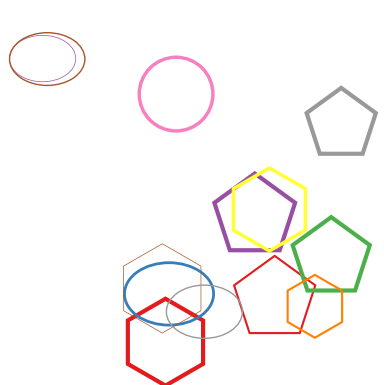[{"shape": "pentagon", "thickness": 1.5, "radius": 0.55, "center": [0.713, 0.225]}, {"shape": "hexagon", "thickness": 3, "radius": 0.56, "center": [0.43, 0.111]}, {"shape": "oval", "thickness": 2, "radius": 0.58, "center": [0.439, 0.237]}, {"shape": "pentagon", "thickness": 3, "radius": 0.53, "center": [0.86, 0.331]}, {"shape": "oval", "thickness": 0.5, "radius": 0.43, "center": [0.111, 0.848]}, {"shape": "pentagon", "thickness": 3, "radius": 0.55, "center": [0.662, 0.439]}, {"shape": "hexagon", "thickness": 1.5, "radius": 0.41, "center": [0.818, 0.204]}, {"shape": "hexagon", "thickness": 2.5, "radius": 0.54, "center": [0.7, 0.456]}, {"shape": "hexagon", "thickness": 0.5, "radius": 0.58, "center": [0.422, 0.251]}, {"shape": "oval", "thickness": 1, "radius": 0.49, "center": [0.123, 0.847]}, {"shape": "circle", "thickness": 2.5, "radius": 0.48, "center": [0.457, 0.756]}, {"shape": "pentagon", "thickness": 3, "radius": 0.47, "center": [0.886, 0.677]}, {"shape": "oval", "thickness": 1, "radius": 0.49, "center": [0.531, 0.19]}]